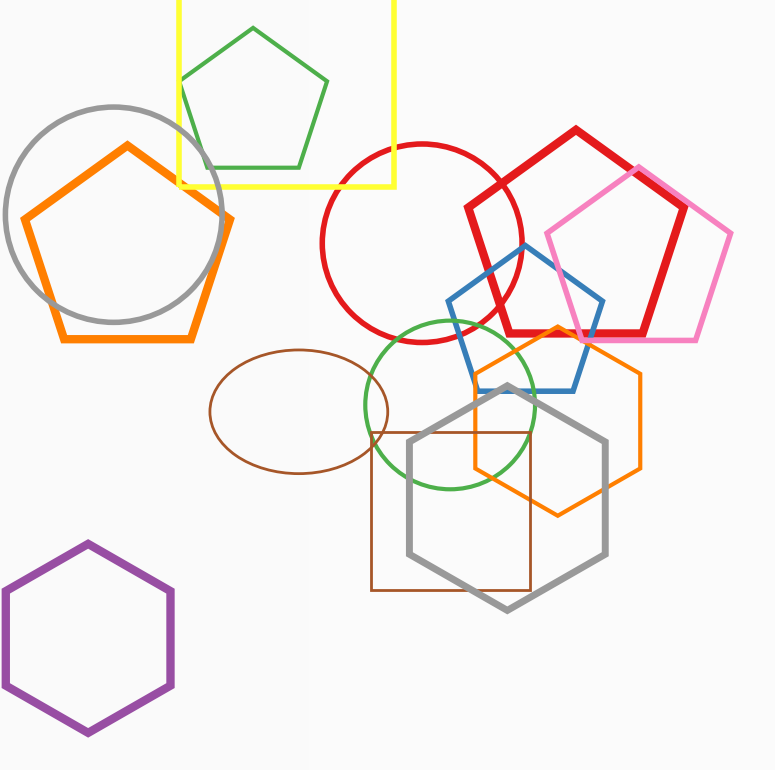[{"shape": "pentagon", "thickness": 3, "radius": 0.73, "center": [0.743, 0.685]}, {"shape": "circle", "thickness": 2, "radius": 0.64, "center": [0.545, 0.684]}, {"shape": "pentagon", "thickness": 2, "radius": 0.52, "center": [0.678, 0.577]}, {"shape": "pentagon", "thickness": 1.5, "radius": 0.5, "center": [0.327, 0.863]}, {"shape": "circle", "thickness": 1.5, "radius": 0.55, "center": [0.581, 0.474]}, {"shape": "hexagon", "thickness": 3, "radius": 0.61, "center": [0.114, 0.171]}, {"shape": "hexagon", "thickness": 1.5, "radius": 0.61, "center": [0.72, 0.453]}, {"shape": "pentagon", "thickness": 3, "radius": 0.7, "center": [0.164, 0.672]}, {"shape": "square", "thickness": 2, "radius": 0.69, "center": [0.37, 0.896]}, {"shape": "oval", "thickness": 1, "radius": 0.57, "center": [0.386, 0.465]}, {"shape": "square", "thickness": 1, "radius": 0.51, "center": [0.581, 0.337]}, {"shape": "pentagon", "thickness": 2, "radius": 0.62, "center": [0.824, 0.659]}, {"shape": "hexagon", "thickness": 2.5, "radius": 0.73, "center": [0.655, 0.353]}, {"shape": "circle", "thickness": 2, "radius": 0.7, "center": [0.147, 0.721]}]